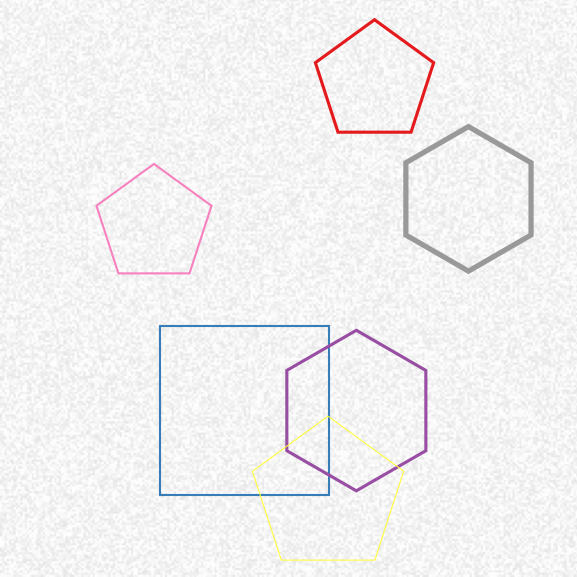[{"shape": "pentagon", "thickness": 1.5, "radius": 0.54, "center": [0.649, 0.857]}, {"shape": "square", "thickness": 1, "radius": 0.73, "center": [0.424, 0.289]}, {"shape": "hexagon", "thickness": 1.5, "radius": 0.69, "center": [0.617, 0.288]}, {"shape": "pentagon", "thickness": 0.5, "radius": 0.69, "center": [0.568, 0.141]}, {"shape": "pentagon", "thickness": 1, "radius": 0.52, "center": [0.267, 0.61]}, {"shape": "hexagon", "thickness": 2.5, "radius": 0.63, "center": [0.811, 0.655]}]